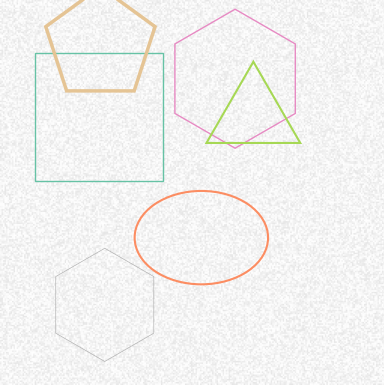[{"shape": "square", "thickness": 1, "radius": 0.83, "center": [0.256, 0.697]}, {"shape": "oval", "thickness": 1.5, "radius": 0.87, "center": [0.523, 0.383]}, {"shape": "hexagon", "thickness": 1, "radius": 0.9, "center": [0.611, 0.796]}, {"shape": "triangle", "thickness": 1.5, "radius": 0.7, "center": [0.658, 0.699]}, {"shape": "pentagon", "thickness": 2.5, "radius": 0.75, "center": [0.261, 0.885]}, {"shape": "hexagon", "thickness": 0.5, "radius": 0.74, "center": [0.272, 0.208]}]